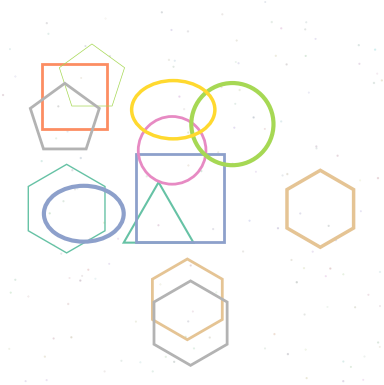[{"shape": "triangle", "thickness": 1.5, "radius": 0.52, "center": [0.412, 0.422]}, {"shape": "hexagon", "thickness": 1, "radius": 0.58, "center": [0.173, 0.458]}, {"shape": "square", "thickness": 2, "radius": 0.42, "center": [0.194, 0.749]}, {"shape": "oval", "thickness": 3, "radius": 0.52, "center": [0.218, 0.445]}, {"shape": "square", "thickness": 2, "radius": 0.57, "center": [0.467, 0.487]}, {"shape": "circle", "thickness": 2, "radius": 0.44, "center": [0.447, 0.61]}, {"shape": "pentagon", "thickness": 0.5, "radius": 0.45, "center": [0.239, 0.797]}, {"shape": "circle", "thickness": 3, "radius": 0.53, "center": [0.604, 0.678]}, {"shape": "oval", "thickness": 2.5, "radius": 0.54, "center": [0.45, 0.715]}, {"shape": "hexagon", "thickness": 2.5, "radius": 0.5, "center": [0.832, 0.458]}, {"shape": "hexagon", "thickness": 2, "radius": 0.52, "center": [0.487, 0.222]}, {"shape": "hexagon", "thickness": 2, "radius": 0.55, "center": [0.495, 0.161]}, {"shape": "pentagon", "thickness": 2, "radius": 0.47, "center": [0.168, 0.689]}]